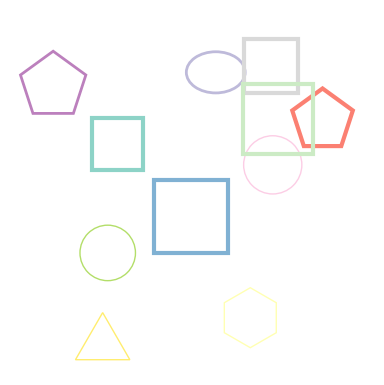[{"shape": "square", "thickness": 3, "radius": 0.33, "center": [0.305, 0.626]}, {"shape": "hexagon", "thickness": 1, "radius": 0.39, "center": [0.65, 0.175]}, {"shape": "oval", "thickness": 2, "radius": 0.38, "center": [0.56, 0.812]}, {"shape": "pentagon", "thickness": 3, "radius": 0.41, "center": [0.838, 0.687]}, {"shape": "square", "thickness": 3, "radius": 0.47, "center": [0.496, 0.437]}, {"shape": "circle", "thickness": 1, "radius": 0.36, "center": [0.28, 0.343]}, {"shape": "circle", "thickness": 1, "radius": 0.38, "center": [0.708, 0.572]}, {"shape": "square", "thickness": 3, "radius": 0.35, "center": [0.704, 0.828]}, {"shape": "pentagon", "thickness": 2, "radius": 0.45, "center": [0.138, 0.778]}, {"shape": "square", "thickness": 3, "radius": 0.46, "center": [0.722, 0.691]}, {"shape": "triangle", "thickness": 1, "radius": 0.41, "center": [0.267, 0.106]}]